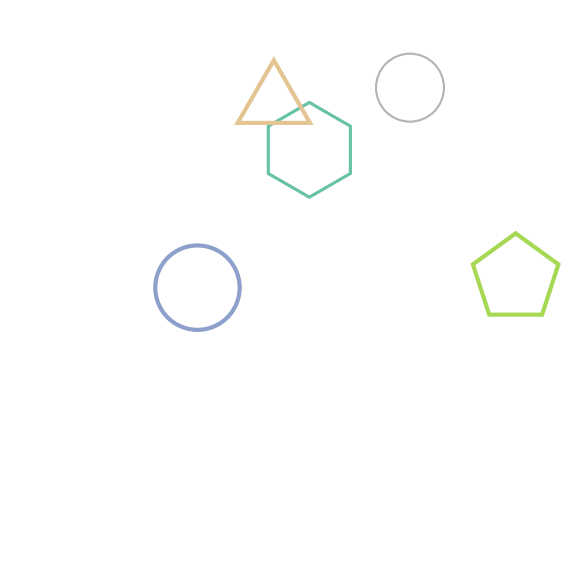[{"shape": "hexagon", "thickness": 1.5, "radius": 0.41, "center": [0.536, 0.74]}, {"shape": "circle", "thickness": 2, "radius": 0.37, "center": [0.342, 0.501]}, {"shape": "pentagon", "thickness": 2, "radius": 0.39, "center": [0.893, 0.517]}, {"shape": "triangle", "thickness": 2, "radius": 0.36, "center": [0.474, 0.822]}, {"shape": "circle", "thickness": 1, "radius": 0.29, "center": [0.71, 0.847]}]